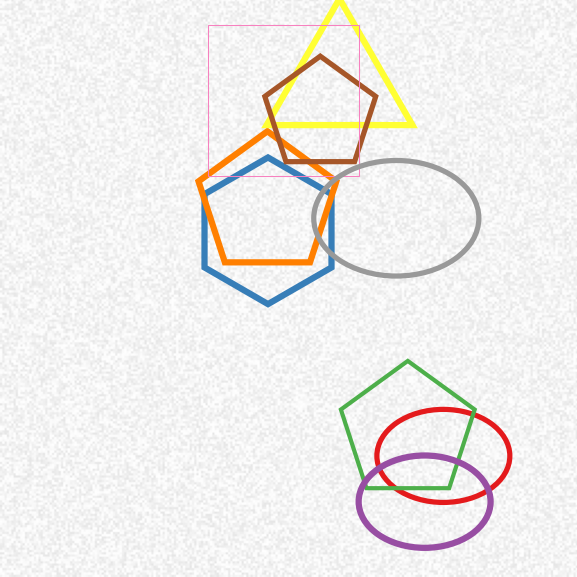[{"shape": "oval", "thickness": 2.5, "radius": 0.58, "center": [0.768, 0.21]}, {"shape": "hexagon", "thickness": 3, "radius": 0.63, "center": [0.464, 0.599]}, {"shape": "pentagon", "thickness": 2, "radius": 0.61, "center": [0.706, 0.252]}, {"shape": "oval", "thickness": 3, "radius": 0.57, "center": [0.735, 0.13]}, {"shape": "pentagon", "thickness": 3, "radius": 0.63, "center": [0.463, 0.646]}, {"shape": "triangle", "thickness": 3, "radius": 0.73, "center": [0.588, 0.855]}, {"shape": "pentagon", "thickness": 2.5, "radius": 0.5, "center": [0.555, 0.801]}, {"shape": "square", "thickness": 0.5, "radius": 0.65, "center": [0.491, 0.825]}, {"shape": "oval", "thickness": 2.5, "radius": 0.71, "center": [0.686, 0.621]}]